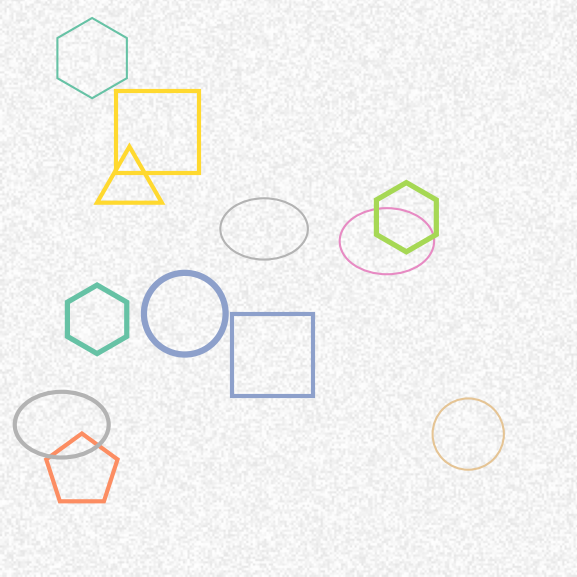[{"shape": "hexagon", "thickness": 1, "radius": 0.35, "center": [0.16, 0.898]}, {"shape": "hexagon", "thickness": 2.5, "radius": 0.3, "center": [0.168, 0.446]}, {"shape": "pentagon", "thickness": 2, "radius": 0.32, "center": [0.142, 0.184]}, {"shape": "square", "thickness": 2, "radius": 0.35, "center": [0.472, 0.384]}, {"shape": "circle", "thickness": 3, "radius": 0.35, "center": [0.32, 0.456]}, {"shape": "oval", "thickness": 1, "radius": 0.41, "center": [0.67, 0.581]}, {"shape": "hexagon", "thickness": 2.5, "radius": 0.3, "center": [0.704, 0.623]}, {"shape": "square", "thickness": 2, "radius": 0.36, "center": [0.273, 0.771]}, {"shape": "triangle", "thickness": 2, "radius": 0.32, "center": [0.224, 0.681]}, {"shape": "circle", "thickness": 1, "radius": 0.31, "center": [0.811, 0.247]}, {"shape": "oval", "thickness": 2, "radius": 0.41, "center": [0.107, 0.264]}, {"shape": "oval", "thickness": 1, "radius": 0.38, "center": [0.457, 0.603]}]